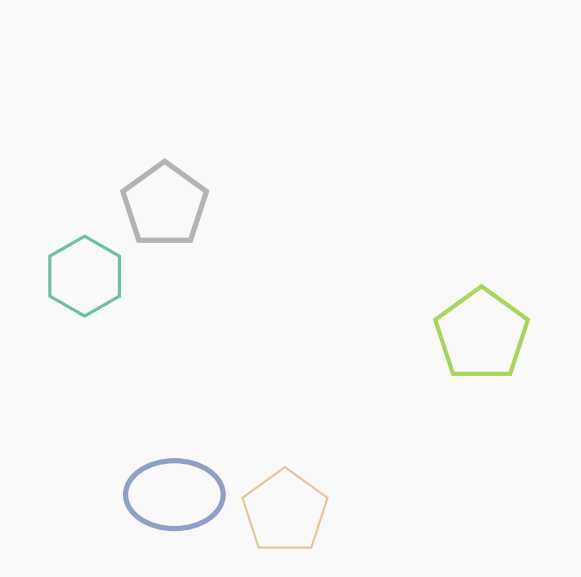[{"shape": "hexagon", "thickness": 1.5, "radius": 0.35, "center": [0.146, 0.521]}, {"shape": "oval", "thickness": 2.5, "radius": 0.42, "center": [0.3, 0.143]}, {"shape": "pentagon", "thickness": 2, "radius": 0.42, "center": [0.829, 0.42]}, {"shape": "pentagon", "thickness": 1, "radius": 0.39, "center": [0.49, 0.113]}, {"shape": "pentagon", "thickness": 2.5, "radius": 0.38, "center": [0.283, 0.644]}]